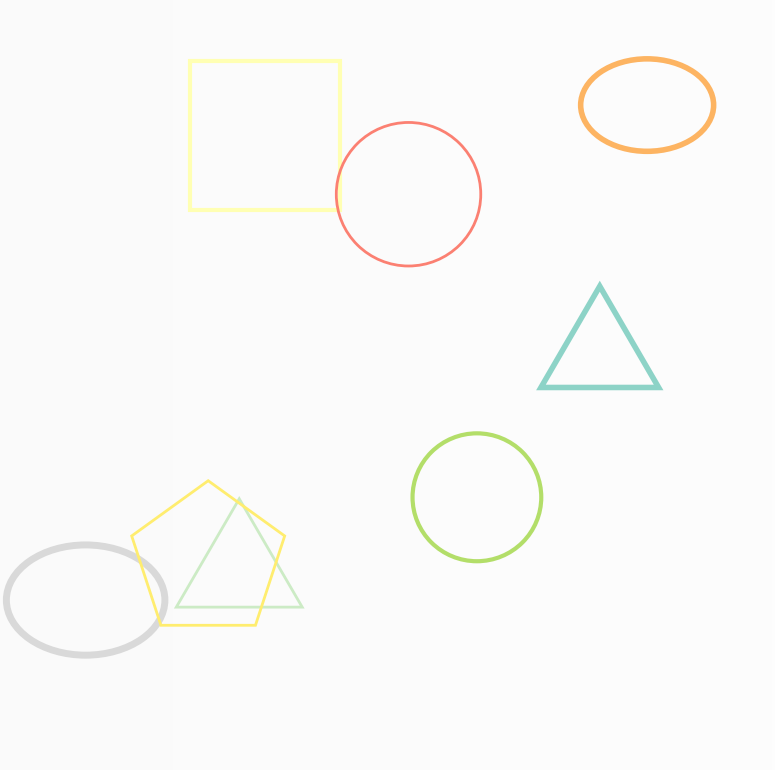[{"shape": "triangle", "thickness": 2, "radius": 0.44, "center": [0.774, 0.541]}, {"shape": "square", "thickness": 1.5, "radius": 0.49, "center": [0.342, 0.824]}, {"shape": "circle", "thickness": 1, "radius": 0.47, "center": [0.527, 0.748]}, {"shape": "oval", "thickness": 2, "radius": 0.43, "center": [0.835, 0.864]}, {"shape": "circle", "thickness": 1.5, "radius": 0.42, "center": [0.615, 0.354]}, {"shape": "oval", "thickness": 2.5, "radius": 0.51, "center": [0.11, 0.221]}, {"shape": "triangle", "thickness": 1, "radius": 0.47, "center": [0.309, 0.258]}, {"shape": "pentagon", "thickness": 1, "radius": 0.52, "center": [0.269, 0.272]}]